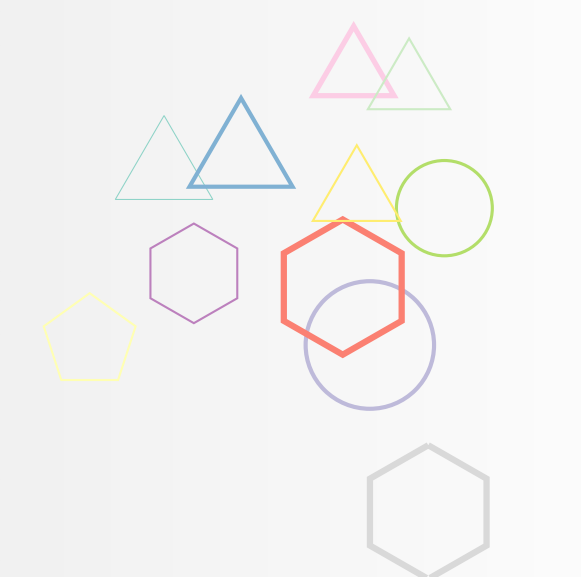[{"shape": "triangle", "thickness": 0.5, "radius": 0.48, "center": [0.282, 0.702]}, {"shape": "pentagon", "thickness": 1, "radius": 0.42, "center": [0.154, 0.408]}, {"shape": "circle", "thickness": 2, "radius": 0.55, "center": [0.636, 0.402]}, {"shape": "hexagon", "thickness": 3, "radius": 0.59, "center": [0.59, 0.502]}, {"shape": "triangle", "thickness": 2, "radius": 0.51, "center": [0.415, 0.727]}, {"shape": "circle", "thickness": 1.5, "radius": 0.41, "center": [0.764, 0.639]}, {"shape": "triangle", "thickness": 2.5, "radius": 0.4, "center": [0.608, 0.874]}, {"shape": "hexagon", "thickness": 3, "radius": 0.58, "center": [0.737, 0.112]}, {"shape": "hexagon", "thickness": 1, "radius": 0.43, "center": [0.334, 0.526]}, {"shape": "triangle", "thickness": 1, "radius": 0.41, "center": [0.704, 0.851]}, {"shape": "triangle", "thickness": 1, "radius": 0.44, "center": [0.614, 0.66]}]